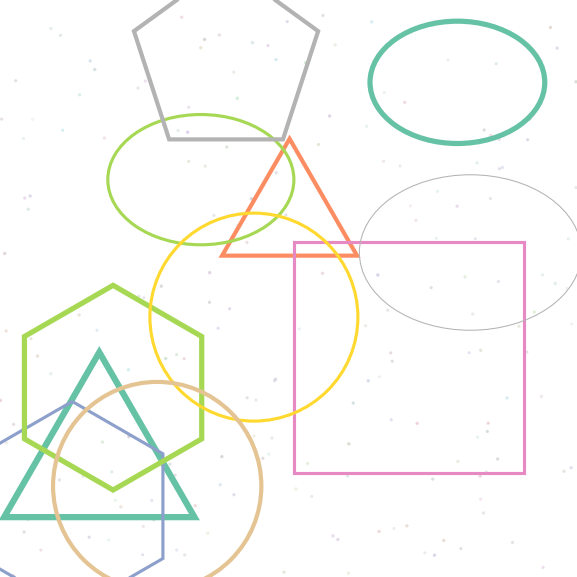[{"shape": "triangle", "thickness": 3, "radius": 0.95, "center": [0.172, 0.199]}, {"shape": "oval", "thickness": 2.5, "radius": 0.76, "center": [0.792, 0.857]}, {"shape": "triangle", "thickness": 2, "radius": 0.67, "center": [0.501, 0.624]}, {"shape": "hexagon", "thickness": 1.5, "radius": 0.91, "center": [0.125, 0.123]}, {"shape": "square", "thickness": 1.5, "radius": 1.0, "center": [0.708, 0.38]}, {"shape": "hexagon", "thickness": 2.5, "radius": 0.89, "center": [0.196, 0.328]}, {"shape": "oval", "thickness": 1.5, "radius": 0.81, "center": [0.348, 0.688]}, {"shape": "circle", "thickness": 1.5, "radius": 0.9, "center": [0.44, 0.45]}, {"shape": "circle", "thickness": 2, "radius": 0.9, "center": [0.272, 0.157]}, {"shape": "oval", "thickness": 0.5, "radius": 0.96, "center": [0.815, 0.562]}, {"shape": "pentagon", "thickness": 2, "radius": 0.84, "center": [0.391, 0.893]}]